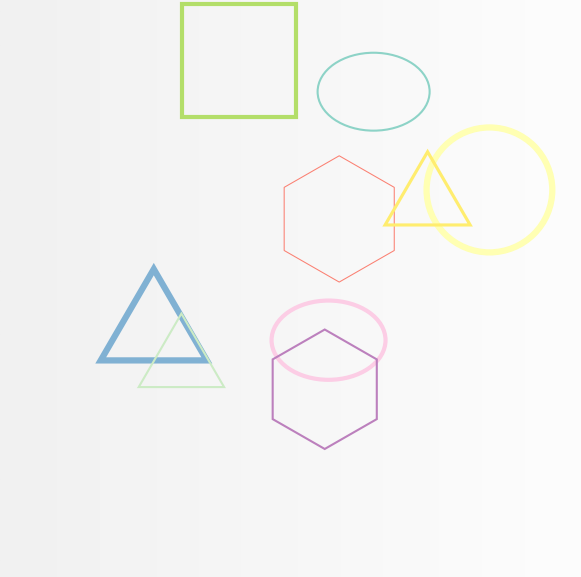[{"shape": "oval", "thickness": 1, "radius": 0.48, "center": [0.643, 0.84]}, {"shape": "circle", "thickness": 3, "radius": 0.54, "center": [0.842, 0.67]}, {"shape": "hexagon", "thickness": 0.5, "radius": 0.55, "center": [0.584, 0.62]}, {"shape": "triangle", "thickness": 3, "radius": 0.53, "center": [0.265, 0.428]}, {"shape": "square", "thickness": 2, "radius": 0.49, "center": [0.411, 0.895]}, {"shape": "oval", "thickness": 2, "radius": 0.49, "center": [0.565, 0.41]}, {"shape": "hexagon", "thickness": 1, "radius": 0.52, "center": [0.559, 0.325]}, {"shape": "triangle", "thickness": 1, "radius": 0.42, "center": [0.312, 0.371]}, {"shape": "triangle", "thickness": 1.5, "radius": 0.42, "center": [0.736, 0.652]}]